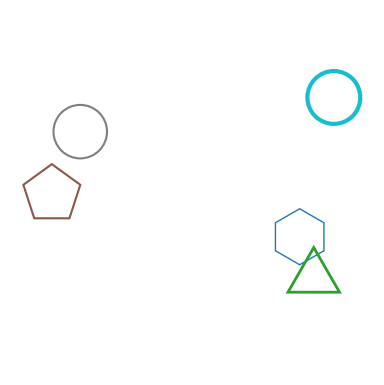[{"shape": "hexagon", "thickness": 1, "radius": 0.36, "center": [0.778, 0.385]}, {"shape": "triangle", "thickness": 2, "radius": 0.39, "center": [0.815, 0.28]}, {"shape": "pentagon", "thickness": 1.5, "radius": 0.39, "center": [0.135, 0.496]}, {"shape": "circle", "thickness": 1.5, "radius": 0.35, "center": [0.208, 0.658]}, {"shape": "circle", "thickness": 3, "radius": 0.34, "center": [0.867, 0.747]}]